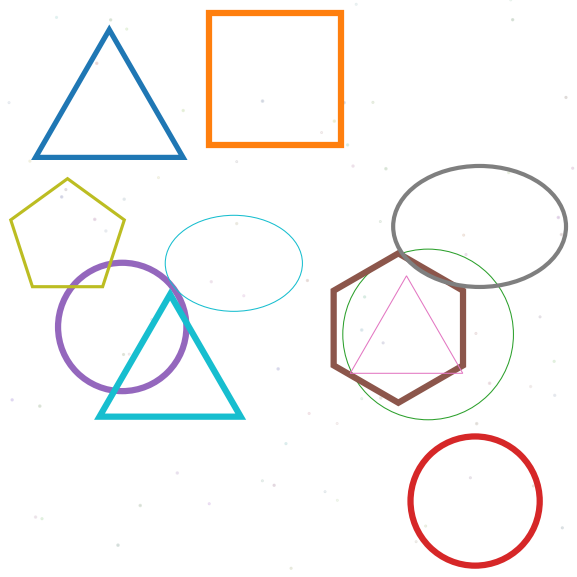[{"shape": "triangle", "thickness": 2.5, "radius": 0.74, "center": [0.189, 0.8]}, {"shape": "square", "thickness": 3, "radius": 0.57, "center": [0.476, 0.862]}, {"shape": "circle", "thickness": 0.5, "radius": 0.74, "center": [0.741, 0.42]}, {"shape": "circle", "thickness": 3, "radius": 0.56, "center": [0.823, 0.132]}, {"shape": "circle", "thickness": 3, "radius": 0.56, "center": [0.212, 0.433]}, {"shape": "hexagon", "thickness": 3, "radius": 0.65, "center": [0.69, 0.431]}, {"shape": "triangle", "thickness": 0.5, "radius": 0.56, "center": [0.704, 0.409]}, {"shape": "oval", "thickness": 2, "radius": 0.75, "center": [0.83, 0.607]}, {"shape": "pentagon", "thickness": 1.5, "radius": 0.52, "center": [0.117, 0.586]}, {"shape": "triangle", "thickness": 3, "radius": 0.71, "center": [0.295, 0.348]}, {"shape": "oval", "thickness": 0.5, "radius": 0.59, "center": [0.405, 0.543]}]